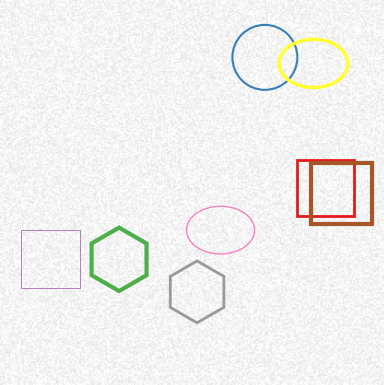[{"shape": "square", "thickness": 2, "radius": 0.37, "center": [0.846, 0.511]}, {"shape": "circle", "thickness": 1.5, "radius": 0.42, "center": [0.688, 0.851]}, {"shape": "hexagon", "thickness": 3, "radius": 0.41, "center": [0.309, 0.326]}, {"shape": "square", "thickness": 0.5, "radius": 0.38, "center": [0.131, 0.328]}, {"shape": "oval", "thickness": 2.5, "radius": 0.45, "center": [0.814, 0.835]}, {"shape": "square", "thickness": 3, "radius": 0.4, "center": [0.887, 0.497]}, {"shape": "oval", "thickness": 1, "radius": 0.44, "center": [0.573, 0.402]}, {"shape": "hexagon", "thickness": 2, "radius": 0.4, "center": [0.512, 0.242]}]